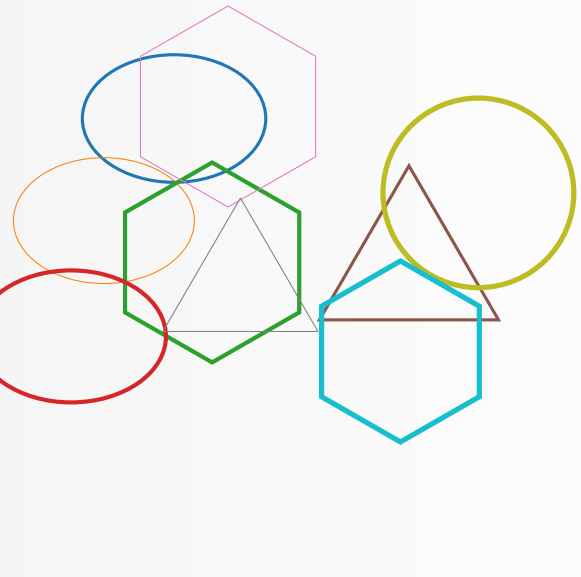[{"shape": "oval", "thickness": 1.5, "radius": 0.79, "center": [0.299, 0.794]}, {"shape": "oval", "thickness": 0.5, "radius": 0.78, "center": [0.179, 0.617]}, {"shape": "hexagon", "thickness": 2, "radius": 0.87, "center": [0.365, 0.545]}, {"shape": "oval", "thickness": 2, "radius": 0.82, "center": [0.122, 0.417]}, {"shape": "triangle", "thickness": 1.5, "radius": 0.89, "center": [0.704, 0.534]}, {"shape": "hexagon", "thickness": 0.5, "radius": 0.87, "center": [0.392, 0.815]}, {"shape": "triangle", "thickness": 0.5, "radius": 0.77, "center": [0.414, 0.502]}, {"shape": "circle", "thickness": 2.5, "radius": 0.82, "center": [0.823, 0.665]}, {"shape": "hexagon", "thickness": 2.5, "radius": 0.78, "center": [0.689, 0.391]}]